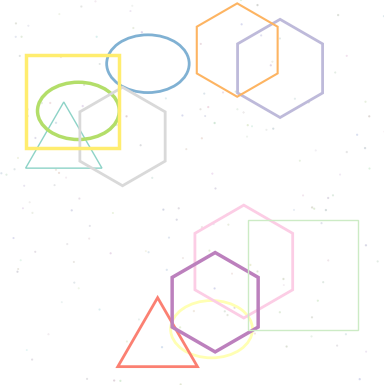[{"shape": "triangle", "thickness": 1, "radius": 0.57, "center": [0.166, 0.621]}, {"shape": "oval", "thickness": 2, "radius": 0.53, "center": [0.549, 0.145]}, {"shape": "hexagon", "thickness": 2, "radius": 0.64, "center": [0.727, 0.822]}, {"shape": "triangle", "thickness": 2, "radius": 0.6, "center": [0.409, 0.107]}, {"shape": "oval", "thickness": 2, "radius": 0.54, "center": [0.384, 0.835]}, {"shape": "hexagon", "thickness": 1.5, "radius": 0.61, "center": [0.616, 0.87]}, {"shape": "oval", "thickness": 2.5, "radius": 0.53, "center": [0.204, 0.712]}, {"shape": "hexagon", "thickness": 2, "radius": 0.73, "center": [0.633, 0.321]}, {"shape": "hexagon", "thickness": 2, "radius": 0.64, "center": [0.318, 0.645]}, {"shape": "hexagon", "thickness": 2.5, "radius": 0.64, "center": [0.559, 0.215]}, {"shape": "square", "thickness": 1, "radius": 0.71, "center": [0.788, 0.285]}, {"shape": "square", "thickness": 2.5, "radius": 0.6, "center": [0.188, 0.736]}]